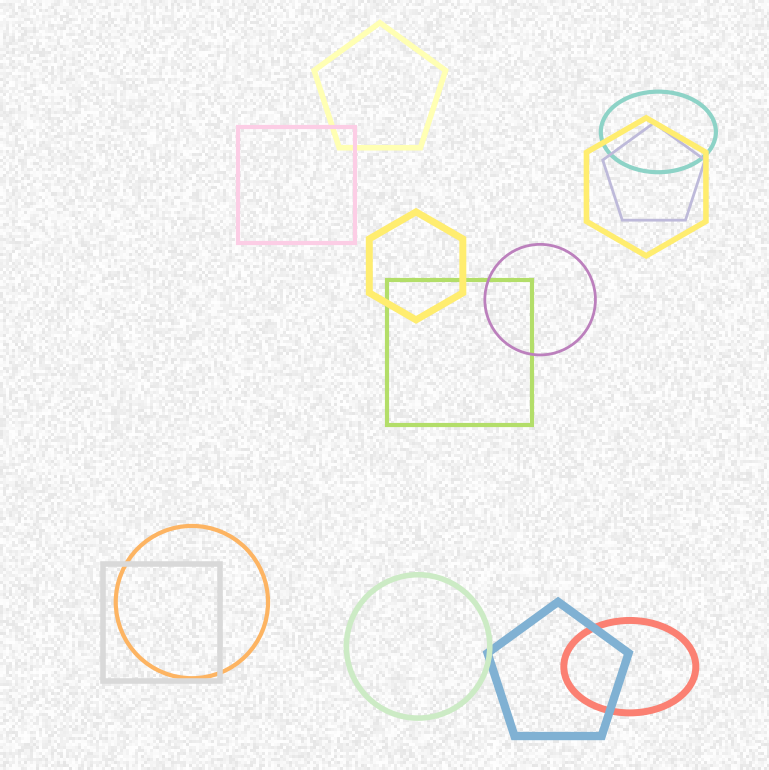[{"shape": "oval", "thickness": 1.5, "radius": 0.37, "center": [0.855, 0.829]}, {"shape": "pentagon", "thickness": 2, "radius": 0.45, "center": [0.493, 0.881]}, {"shape": "pentagon", "thickness": 1, "radius": 0.35, "center": [0.849, 0.771]}, {"shape": "oval", "thickness": 2.5, "radius": 0.43, "center": [0.818, 0.134]}, {"shape": "pentagon", "thickness": 3, "radius": 0.48, "center": [0.725, 0.122]}, {"shape": "circle", "thickness": 1.5, "radius": 0.49, "center": [0.249, 0.218]}, {"shape": "square", "thickness": 1.5, "radius": 0.47, "center": [0.597, 0.542]}, {"shape": "square", "thickness": 1.5, "radius": 0.38, "center": [0.385, 0.76]}, {"shape": "square", "thickness": 2, "radius": 0.38, "center": [0.21, 0.191]}, {"shape": "circle", "thickness": 1, "radius": 0.36, "center": [0.701, 0.611]}, {"shape": "circle", "thickness": 2, "radius": 0.47, "center": [0.543, 0.161]}, {"shape": "hexagon", "thickness": 2.5, "radius": 0.35, "center": [0.54, 0.655]}, {"shape": "hexagon", "thickness": 2, "radius": 0.45, "center": [0.839, 0.757]}]